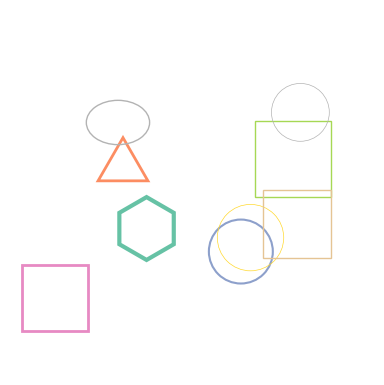[{"shape": "hexagon", "thickness": 3, "radius": 0.41, "center": [0.381, 0.406]}, {"shape": "triangle", "thickness": 2, "radius": 0.37, "center": [0.319, 0.568]}, {"shape": "circle", "thickness": 1.5, "radius": 0.42, "center": [0.626, 0.347]}, {"shape": "square", "thickness": 2, "radius": 0.43, "center": [0.142, 0.225]}, {"shape": "square", "thickness": 1, "radius": 0.49, "center": [0.761, 0.588]}, {"shape": "circle", "thickness": 0.5, "radius": 0.43, "center": [0.651, 0.383]}, {"shape": "square", "thickness": 1, "radius": 0.44, "center": [0.771, 0.418]}, {"shape": "circle", "thickness": 0.5, "radius": 0.38, "center": [0.78, 0.708]}, {"shape": "oval", "thickness": 1, "radius": 0.41, "center": [0.306, 0.682]}]